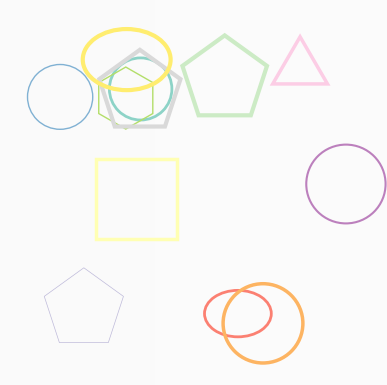[{"shape": "circle", "thickness": 2, "radius": 0.4, "center": [0.363, 0.769]}, {"shape": "square", "thickness": 2.5, "radius": 0.52, "center": [0.352, 0.483]}, {"shape": "pentagon", "thickness": 0.5, "radius": 0.54, "center": [0.216, 0.197]}, {"shape": "oval", "thickness": 2, "radius": 0.43, "center": [0.614, 0.185]}, {"shape": "circle", "thickness": 1, "radius": 0.42, "center": [0.155, 0.748]}, {"shape": "circle", "thickness": 2.5, "radius": 0.51, "center": [0.679, 0.16]}, {"shape": "hexagon", "thickness": 1, "radius": 0.4, "center": [0.325, 0.745]}, {"shape": "triangle", "thickness": 2.5, "radius": 0.41, "center": [0.774, 0.823]}, {"shape": "pentagon", "thickness": 3, "radius": 0.55, "center": [0.361, 0.76]}, {"shape": "circle", "thickness": 1.5, "radius": 0.51, "center": [0.893, 0.522]}, {"shape": "pentagon", "thickness": 3, "radius": 0.57, "center": [0.58, 0.793]}, {"shape": "oval", "thickness": 3, "radius": 0.57, "center": [0.327, 0.845]}]